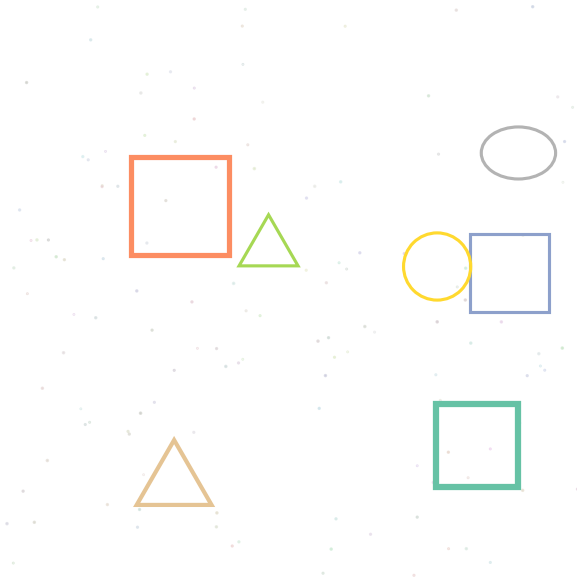[{"shape": "square", "thickness": 3, "radius": 0.36, "center": [0.826, 0.228]}, {"shape": "square", "thickness": 2.5, "radius": 0.42, "center": [0.312, 0.643]}, {"shape": "square", "thickness": 1.5, "radius": 0.34, "center": [0.882, 0.526]}, {"shape": "triangle", "thickness": 1.5, "radius": 0.29, "center": [0.465, 0.568]}, {"shape": "circle", "thickness": 1.5, "radius": 0.29, "center": [0.757, 0.538]}, {"shape": "triangle", "thickness": 2, "radius": 0.37, "center": [0.302, 0.162]}, {"shape": "oval", "thickness": 1.5, "radius": 0.32, "center": [0.898, 0.734]}]